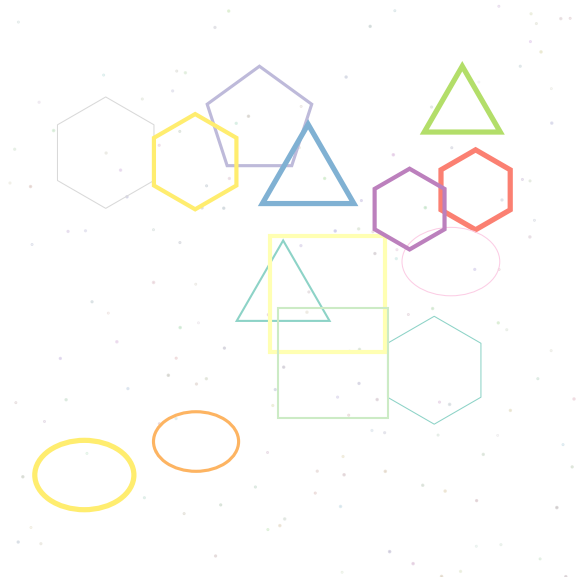[{"shape": "hexagon", "thickness": 0.5, "radius": 0.47, "center": [0.752, 0.358]}, {"shape": "triangle", "thickness": 1, "radius": 0.46, "center": [0.49, 0.49]}, {"shape": "square", "thickness": 2, "radius": 0.5, "center": [0.567, 0.49]}, {"shape": "pentagon", "thickness": 1.5, "radius": 0.48, "center": [0.449, 0.789]}, {"shape": "hexagon", "thickness": 2.5, "radius": 0.35, "center": [0.824, 0.67]}, {"shape": "triangle", "thickness": 2.5, "radius": 0.46, "center": [0.534, 0.692]}, {"shape": "oval", "thickness": 1.5, "radius": 0.37, "center": [0.339, 0.235]}, {"shape": "triangle", "thickness": 2.5, "radius": 0.38, "center": [0.8, 0.808]}, {"shape": "oval", "thickness": 0.5, "radius": 0.42, "center": [0.781, 0.546]}, {"shape": "hexagon", "thickness": 0.5, "radius": 0.48, "center": [0.183, 0.735]}, {"shape": "hexagon", "thickness": 2, "radius": 0.35, "center": [0.709, 0.637]}, {"shape": "square", "thickness": 1, "radius": 0.47, "center": [0.577, 0.37]}, {"shape": "oval", "thickness": 2.5, "radius": 0.43, "center": [0.146, 0.177]}, {"shape": "hexagon", "thickness": 2, "radius": 0.41, "center": [0.338, 0.719]}]